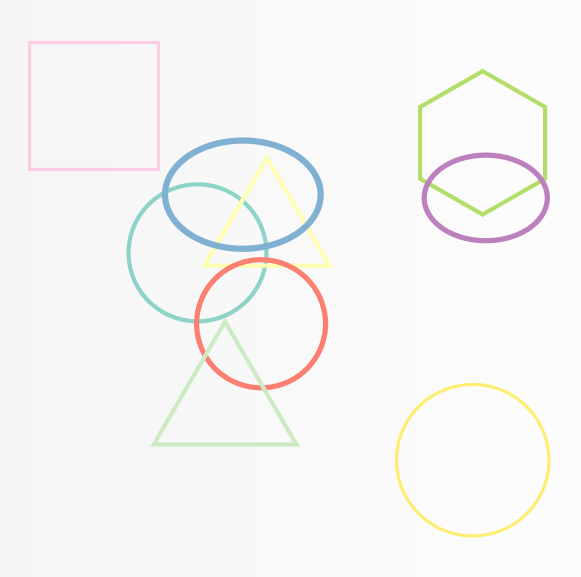[{"shape": "circle", "thickness": 2, "radius": 0.59, "center": [0.34, 0.561]}, {"shape": "triangle", "thickness": 2, "radius": 0.62, "center": [0.459, 0.601]}, {"shape": "circle", "thickness": 2.5, "radius": 0.55, "center": [0.449, 0.439]}, {"shape": "oval", "thickness": 3, "radius": 0.67, "center": [0.418, 0.662]}, {"shape": "hexagon", "thickness": 2, "radius": 0.62, "center": [0.83, 0.752]}, {"shape": "square", "thickness": 1.5, "radius": 0.55, "center": [0.161, 0.816]}, {"shape": "oval", "thickness": 2.5, "radius": 0.53, "center": [0.836, 0.656]}, {"shape": "triangle", "thickness": 2, "radius": 0.71, "center": [0.387, 0.3]}, {"shape": "circle", "thickness": 1.5, "radius": 0.66, "center": [0.813, 0.202]}]